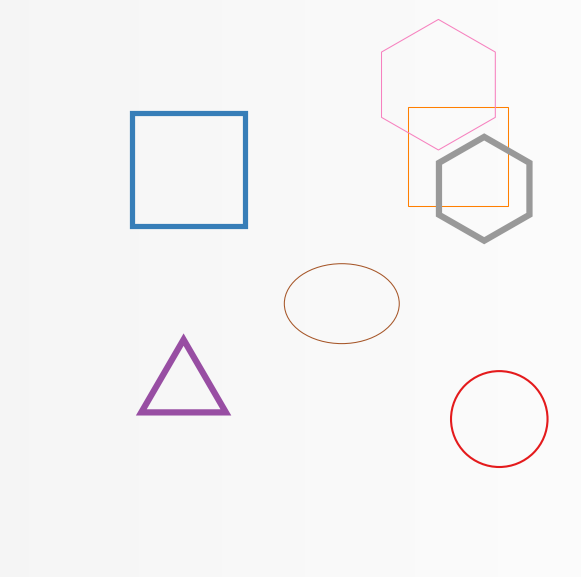[{"shape": "circle", "thickness": 1, "radius": 0.42, "center": [0.859, 0.273]}, {"shape": "square", "thickness": 2.5, "radius": 0.49, "center": [0.324, 0.705]}, {"shape": "triangle", "thickness": 3, "radius": 0.42, "center": [0.316, 0.327]}, {"shape": "square", "thickness": 0.5, "radius": 0.43, "center": [0.787, 0.728]}, {"shape": "oval", "thickness": 0.5, "radius": 0.49, "center": [0.588, 0.473]}, {"shape": "hexagon", "thickness": 0.5, "radius": 0.57, "center": [0.754, 0.852]}, {"shape": "hexagon", "thickness": 3, "radius": 0.45, "center": [0.833, 0.672]}]